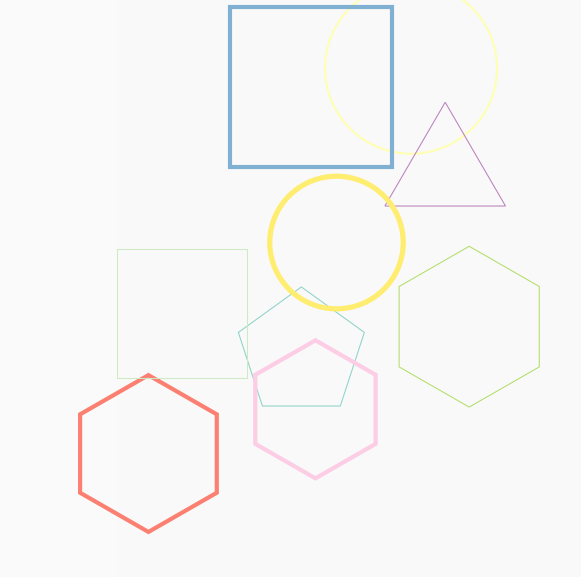[{"shape": "pentagon", "thickness": 0.5, "radius": 0.57, "center": [0.518, 0.388]}, {"shape": "circle", "thickness": 1, "radius": 0.74, "center": [0.707, 0.881]}, {"shape": "hexagon", "thickness": 2, "radius": 0.68, "center": [0.255, 0.214]}, {"shape": "square", "thickness": 2, "radius": 0.69, "center": [0.535, 0.849]}, {"shape": "hexagon", "thickness": 0.5, "radius": 0.7, "center": [0.807, 0.433]}, {"shape": "hexagon", "thickness": 2, "radius": 0.6, "center": [0.543, 0.29]}, {"shape": "triangle", "thickness": 0.5, "radius": 0.6, "center": [0.766, 0.702]}, {"shape": "square", "thickness": 0.5, "radius": 0.56, "center": [0.313, 0.456]}, {"shape": "circle", "thickness": 2.5, "radius": 0.57, "center": [0.579, 0.579]}]